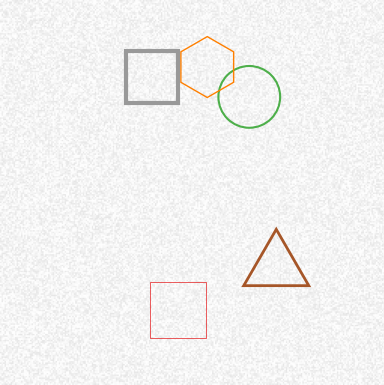[{"shape": "square", "thickness": 0.5, "radius": 0.36, "center": [0.463, 0.195]}, {"shape": "circle", "thickness": 1.5, "radius": 0.4, "center": [0.647, 0.748]}, {"shape": "hexagon", "thickness": 1, "radius": 0.4, "center": [0.538, 0.826]}, {"shape": "triangle", "thickness": 2, "radius": 0.49, "center": [0.718, 0.307]}, {"shape": "square", "thickness": 3, "radius": 0.34, "center": [0.395, 0.8]}]